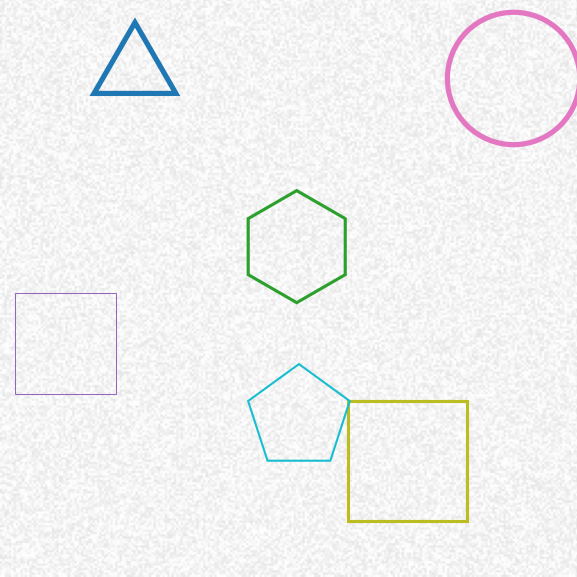[{"shape": "triangle", "thickness": 2.5, "radius": 0.41, "center": [0.234, 0.878]}, {"shape": "hexagon", "thickness": 1.5, "radius": 0.49, "center": [0.514, 0.572]}, {"shape": "square", "thickness": 0.5, "radius": 0.44, "center": [0.114, 0.404]}, {"shape": "circle", "thickness": 2.5, "radius": 0.57, "center": [0.889, 0.863]}, {"shape": "square", "thickness": 1.5, "radius": 0.52, "center": [0.706, 0.201]}, {"shape": "pentagon", "thickness": 1, "radius": 0.46, "center": [0.518, 0.276]}]